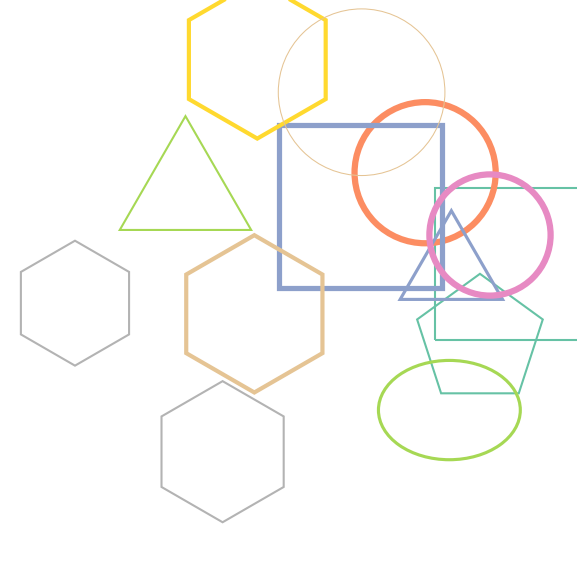[{"shape": "pentagon", "thickness": 1, "radius": 0.57, "center": [0.831, 0.411]}, {"shape": "square", "thickness": 1, "radius": 0.65, "center": [0.885, 0.542]}, {"shape": "circle", "thickness": 3, "radius": 0.61, "center": [0.736, 0.7]}, {"shape": "square", "thickness": 2.5, "radius": 0.7, "center": [0.624, 0.641]}, {"shape": "triangle", "thickness": 1.5, "radius": 0.51, "center": [0.782, 0.532]}, {"shape": "circle", "thickness": 3, "radius": 0.52, "center": [0.848, 0.592]}, {"shape": "triangle", "thickness": 1, "radius": 0.66, "center": [0.321, 0.667]}, {"shape": "oval", "thickness": 1.5, "radius": 0.61, "center": [0.778, 0.289]}, {"shape": "hexagon", "thickness": 2, "radius": 0.68, "center": [0.446, 0.896]}, {"shape": "hexagon", "thickness": 2, "radius": 0.68, "center": [0.44, 0.456]}, {"shape": "circle", "thickness": 0.5, "radius": 0.72, "center": [0.626, 0.839]}, {"shape": "hexagon", "thickness": 1, "radius": 0.54, "center": [0.13, 0.474]}, {"shape": "hexagon", "thickness": 1, "radius": 0.61, "center": [0.385, 0.217]}]